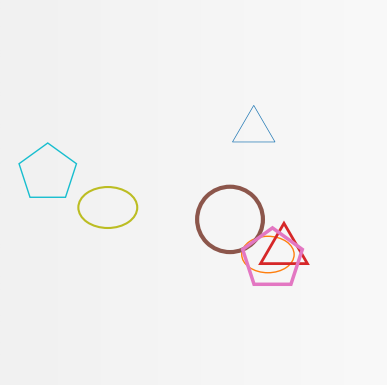[{"shape": "triangle", "thickness": 0.5, "radius": 0.32, "center": [0.655, 0.663]}, {"shape": "oval", "thickness": 1, "radius": 0.34, "center": [0.691, 0.339]}, {"shape": "triangle", "thickness": 2, "radius": 0.35, "center": [0.733, 0.35]}, {"shape": "circle", "thickness": 3, "radius": 0.42, "center": [0.594, 0.43]}, {"shape": "pentagon", "thickness": 2.5, "radius": 0.4, "center": [0.703, 0.327]}, {"shape": "oval", "thickness": 1.5, "radius": 0.38, "center": [0.278, 0.461]}, {"shape": "pentagon", "thickness": 1, "radius": 0.39, "center": [0.123, 0.551]}]